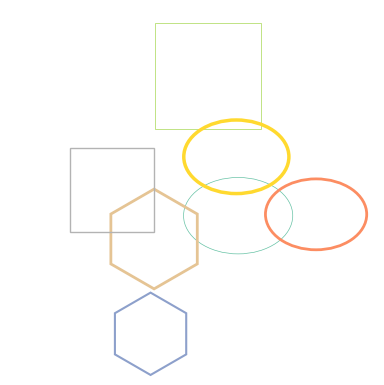[{"shape": "oval", "thickness": 0.5, "radius": 0.71, "center": [0.619, 0.44]}, {"shape": "oval", "thickness": 2, "radius": 0.66, "center": [0.821, 0.443]}, {"shape": "hexagon", "thickness": 1.5, "radius": 0.53, "center": [0.391, 0.133]}, {"shape": "square", "thickness": 0.5, "radius": 0.69, "center": [0.54, 0.803]}, {"shape": "oval", "thickness": 2.5, "radius": 0.68, "center": [0.614, 0.593]}, {"shape": "hexagon", "thickness": 2, "radius": 0.65, "center": [0.4, 0.379]}, {"shape": "square", "thickness": 1, "radius": 0.54, "center": [0.29, 0.506]}]